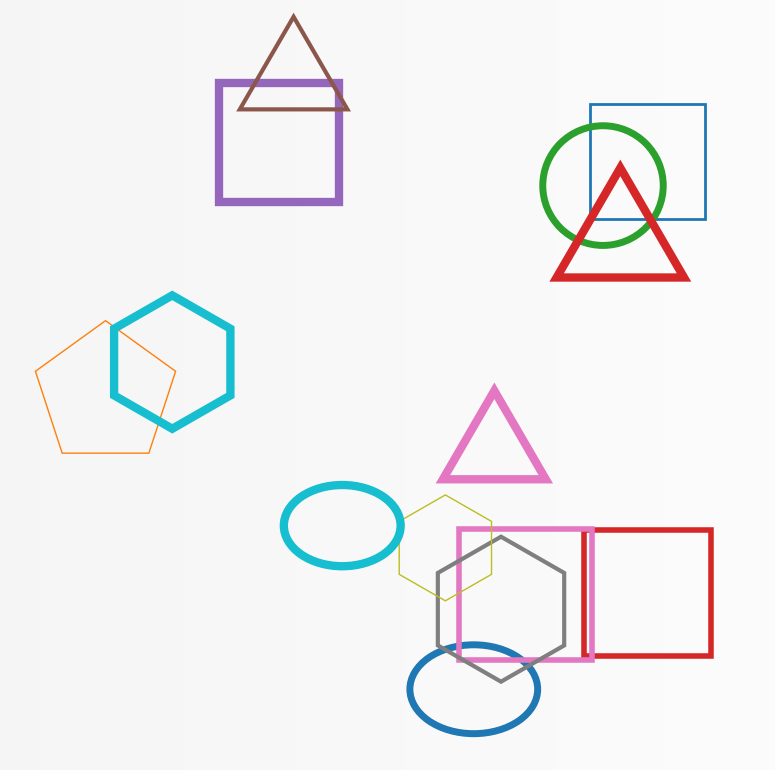[{"shape": "oval", "thickness": 2.5, "radius": 0.41, "center": [0.611, 0.105]}, {"shape": "square", "thickness": 1, "radius": 0.37, "center": [0.835, 0.79]}, {"shape": "pentagon", "thickness": 0.5, "radius": 0.48, "center": [0.136, 0.488]}, {"shape": "circle", "thickness": 2.5, "radius": 0.39, "center": [0.778, 0.759]}, {"shape": "triangle", "thickness": 3, "radius": 0.47, "center": [0.8, 0.687]}, {"shape": "square", "thickness": 2, "radius": 0.41, "center": [0.835, 0.23]}, {"shape": "square", "thickness": 3, "radius": 0.39, "center": [0.36, 0.815]}, {"shape": "triangle", "thickness": 1.5, "radius": 0.4, "center": [0.379, 0.898]}, {"shape": "square", "thickness": 2, "radius": 0.43, "center": [0.678, 0.228]}, {"shape": "triangle", "thickness": 3, "radius": 0.38, "center": [0.638, 0.416]}, {"shape": "hexagon", "thickness": 1.5, "radius": 0.47, "center": [0.646, 0.209]}, {"shape": "hexagon", "thickness": 0.5, "radius": 0.34, "center": [0.575, 0.288]}, {"shape": "hexagon", "thickness": 3, "radius": 0.43, "center": [0.222, 0.53]}, {"shape": "oval", "thickness": 3, "radius": 0.38, "center": [0.442, 0.317]}]